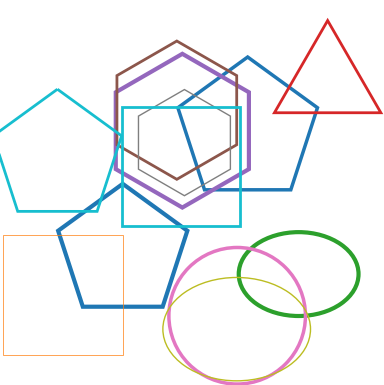[{"shape": "pentagon", "thickness": 2.5, "radius": 0.95, "center": [0.643, 0.661]}, {"shape": "pentagon", "thickness": 3, "radius": 0.88, "center": [0.319, 0.346]}, {"shape": "square", "thickness": 0.5, "radius": 0.78, "center": [0.164, 0.234]}, {"shape": "oval", "thickness": 3, "radius": 0.78, "center": [0.776, 0.288]}, {"shape": "triangle", "thickness": 2, "radius": 0.8, "center": [0.851, 0.787]}, {"shape": "hexagon", "thickness": 3, "radius": 1.0, "center": [0.474, 0.661]}, {"shape": "hexagon", "thickness": 2, "radius": 0.9, "center": [0.459, 0.714]}, {"shape": "circle", "thickness": 2.5, "radius": 0.89, "center": [0.616, 0.18]}, {"shape": "hexagon", "thickness": 1, "radius": 0.69, "center": [0.479, 0.63]}, {"shape": "oval", "thickness": 1, "radius": 0.96, "center": [0.615, 0.145]}, {"shape": "square", "thickness": 2, "radius": 0.77, "center": [0.469, 0.568]}, {"shape": "pentagon", "thickness": 2, "radius": 0.88, "center": [0.149, 0.593]}]